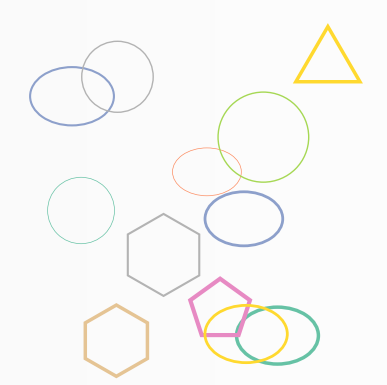[{"shape": "oval", "thickness": 2.5, "radius": 0.53, "center": [0.716, 0.128]}, {"shape": "circle", "thickness": 0.5, "radius": 0.43, "center": [0.209, 0.453]}, {"shape": "oval", "thickness": 0.5, "radius": 0.44, "center": [0.534, 0.554]}, {"shape": "oval", "thickness": 1.5, "radius": 0.54, "center": [0.186, 0.75]}, {"shape": "oval", "thickness": 2, "radius": 0.5, "center": [0.629, 0.432]}, {"shape": "pentagon", "thickness": 3, "radius": 0.4, "center": [0.568, 0.195]}, {"shape": "circle", "thickness": 1, "radius": 0.58, "center": [0.68, 0.644]}, {"shape": "triangle", "thickness": 2.5, "radius": 0.48, "center": [0.846, 0.835]}, {"shape": "oval", "thickness": 2, "radius": 0.53, "center": [0.635, 0.132]}, {"shape": "hexagon", "thickness": 2.5, "radius": 0.46, "center": [0.3, 0.115]}, {"shape": "circle", "thickness": 1, "radius": 0.46, "center": [0.303, 0.801]}, {"shape": "hexagon", "thickness": 1.5, "radius": 0.53, "center": [0.422, 0.338]}]